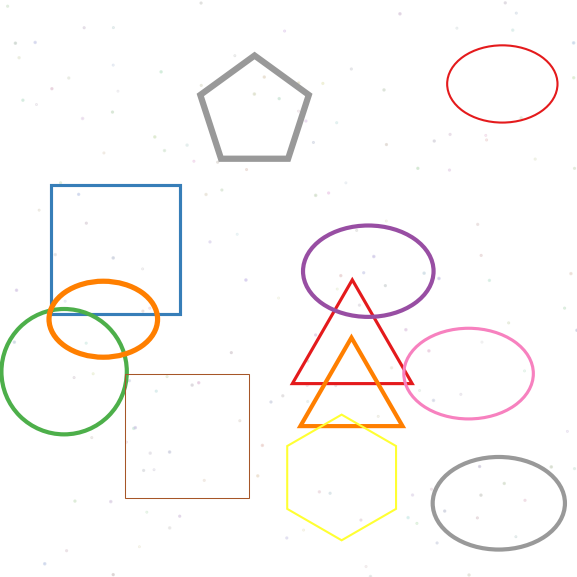[{"shape": "oval", "thickness": 1, "radius": 0.48, "center": [0.87, 0.854]}, {"shape": "triangle", "thickness": 1.5, "radius": 0.6, "center": [0.61, 0.395]}, {"shape": "square", "thickness": 1.5, "radius": 0.56, "center": [0.2, 0.567]}, {"shape": "circle", "thickness": 2, "radius": 0.54, "center": [0.111, 0.356]}, {"shape": "oval", "thickness": 2, "radius": 0.57, "center": [0.638, 0.53]}, {"shape": "oval", "thickness": 2.5, "radius": 0.47, "center": [0.179, 0.446]}, {"shape": "triangle", "thickness": 2, "radius": 0.51, "center": [0.609, 0.312]}, {"shape": "hexagon", "thickness": 1, "radius": 0.54, "center": [0.592, 0.172]}, {"shape": "square", "thickness": 0.5, "radius": 0.54, "center": [0.323, 0.244]}, {"shape": "oval", "thickness": 1.5, "radius": 0.56, "center": [0.811, 0.352]}, {"shape": "oval", "thickness": 2, "radius": 0.57, "center": [0.864, 0.128]}, {"shape": "pentagon", "thickness": 3, "radius": 0.49, "center": [0.441, 0.804]}]